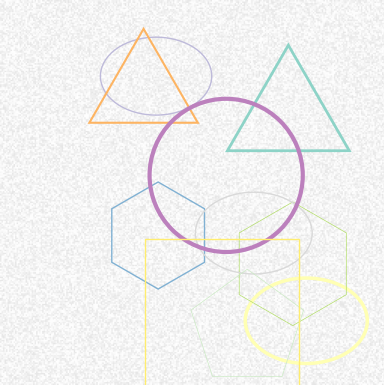[{"shape": "triangle", "thickness": 2, "radius": 0.91, "center": [0.749, 0.7]}, {"shape": "oval", "thickness": 2.5, "radius": 0.79, "center": [0.796, 0.167]}, {"shape": "oval", "thickness": 1, "radius": 0.72, "center": [0.405, 0.802]}, {"shape": "hexagon", "thickness": 1, "radius": 0.7, "center": [0.411, 0.388]}, {"shape": "triangle", "thickness": 1.5, "radius": 0.81, "center": [0.373, 0.762]}, {"shape": "hexagon", "thickness": 0.5, "radius": 0.8, "center": [0.76, 0.315]}, {"shape": "oval", "thickness": 1, "radius": 0.76, "center": [0.659, 0.395]}, {"shape": "circle", "thickness": 3, "radius": 0.99, "center": [0.587, 0.544]}, {"shape": "pentagon", "thickness": 0.5, "radius": 0.77, "center": [0.642, 0.147]}, {"shape": "square", "thickness": 1, "radius": 1.0, "center": [0.576, 0.178]}]